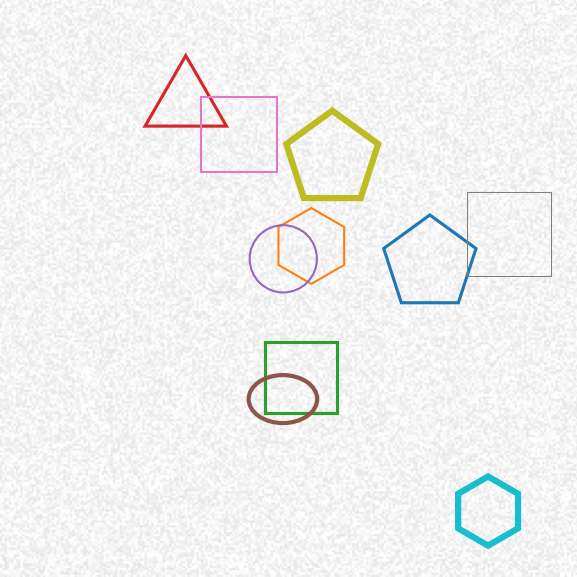[{"shape": "pentagon", "thickness": 1.5, "radius": 0.42, "center": [0.744, 0.543]}, {"shape": "hexagon", "thickness": 1, "radius": 0.33, "center": [0.539, 0.573]}, {"shape": "square", "thickness": 1.5, "radius": 0.31, "center": [0.521, 0.345]}, {"shape": "triangle", "thickness": 1.5, "radius": 0.41, "center": [0.322, 0.821]}, {"shape": "circle", "thickness": 1, "radius": 0.29, "center": [0.491, 0.551]}, {"shape": "oval", "thickness": 2, "radius": 0.3, "center": [0.49, 0.308]}, {"shape": "square", "thickness": 1, "radius": 0.33, "center": [0.414, 0.766]}, {"shape": "square", "thickness": 0.5, "radius": 0.36, "center": [0.882, 0.594]}, {"shape": "pentagon", "thickness": 3, "radius": 0.42, "center": [0.575, 0.724]}, {"shape": "hexagon", "thickness": 3, "radius": 0.3, "center": [0.845, 0.114]}]